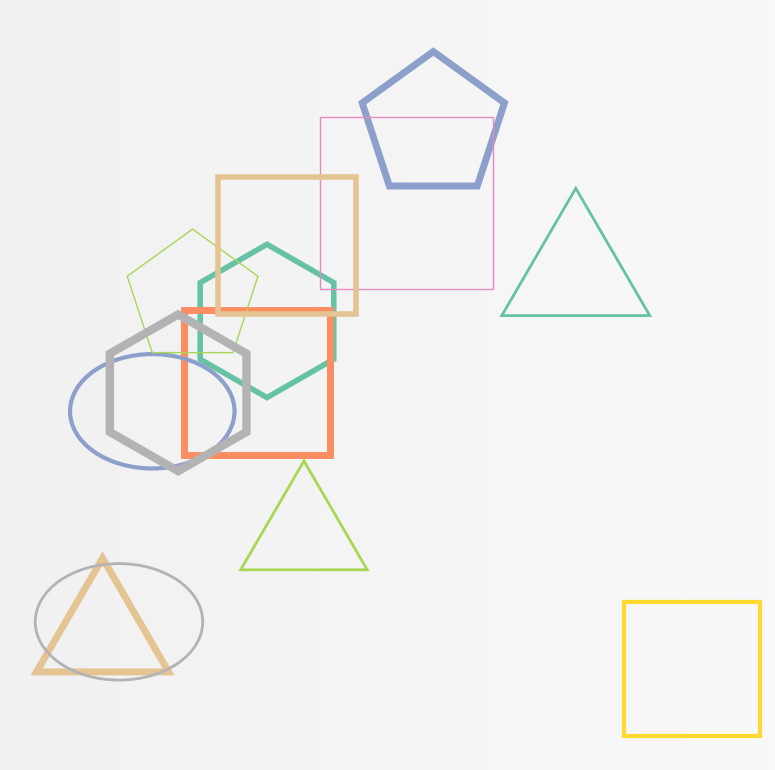[{"shape": "hexagon", "thickness": 2, "radius": 0.5, "center": [0.344, 0.583]}, {"shape": "triangle", "thickness": 1, "radius": 0.55, "center": [0.743, 0.645]}, {"shape": "square", "thickness": 2.5, "radius": 0.47, "center": [0.331, 0.503]}, {"shape": "pentagon", "thickness": 2.5, "radius": 0.48, "center": [0.559, 0.837]}, {"shape": "oval", "thickness": 1.5, "radius": 0.53, "center": [0.196, 0.466]}, {"shape": "square", "thickness": 0.5, "radius": 0.56, "center": [0.525, 0.736]}, {"shape": "triangle", "thickness": 1, "radius": 0.47, "center": [0.392, 0.307]}, {"shape": "pentagon", "thickness": 0.5, "radius": 0.44, "center": [0.248, 0.614]}, {"shape": "square", "thickness": 1.5, "radius": 0.44, "center": [0.893, 0.131]}, {"shape": "square", "thickness": 2, "radius": 0.45, "center": [0.37, 0.681]}, {"shape": "triangle", "thickness": 2.5, "radius": 0.49, "center": [0.132, 0.177]}, {"shape": "hexagon", "thickness": 3, "radius": 0.51, "center": [0.23, 0.49]}, {"shape": "oval", "thickness": 1, "radius": 0.54, "center": [0.154, 0.192]}]